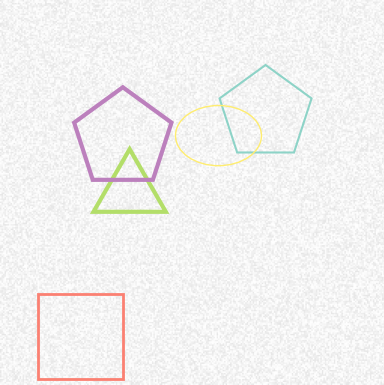[{"shape": "pentagon", "thickness": 1.5, "radius": 0.63, "center": [0.69, 0.706]}, {"shape": "square", "thickness": 2, "radius": 0.55, "center": [0.21, 0.126]}, {"shape": "triangle", "thickness": 3, "radius": 0.54, "center": [0.337, 0.504]}, {"shape": "pentagon", "thickness": 3, "radius": 0.66, "center": [0.319, 0.64]}, {"shape": "oval", "thickness": 1, "radius": 0.56, "center": [0.567, 0.648]}]